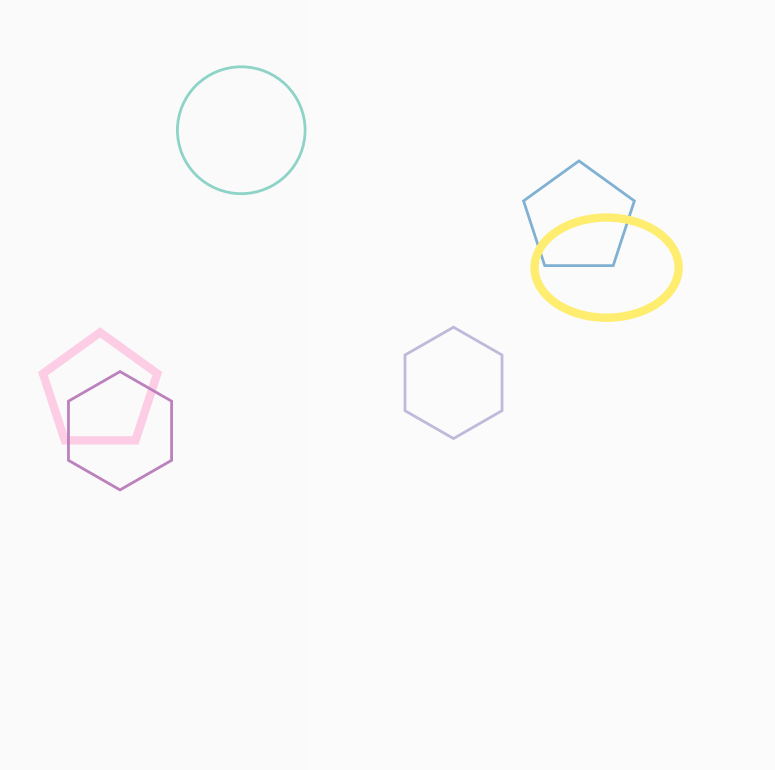[{"shape": "circle", "thickness": 1, "radius": 0.41, "center": [0.311, 0.831]}, {"shape": "hexagon", "thickness": 1, "radius": 0.36, "center": [0.585, 0.503]}, {"shape": "pentagon", "thickness": 1, "radius": 0.38, "center": [0.747, 0.716]}, {"shape": "pentagon", "thickness": 3, "radius": 0.39, "center": [0.129, 0.491]}, {"shape": "hexagon", "thickness": 1, "radius": 0.38, "center": [0.155, 0.441]}, {"shape": "oval", "thickness": 3, "radius": 0.46, "center": [0.783, 0.652]}]